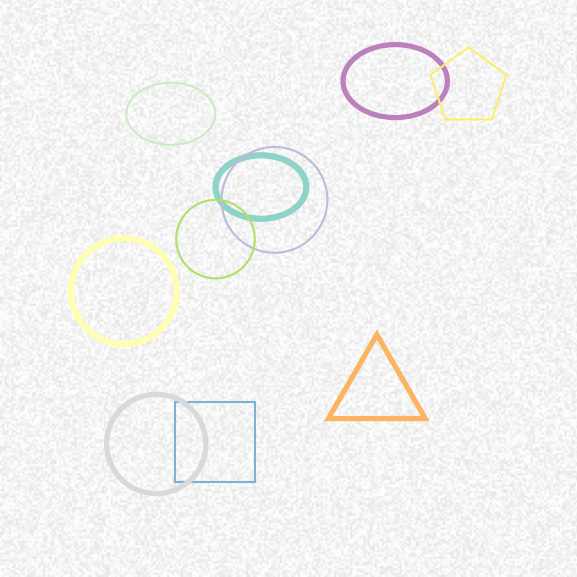[{"shape": "oval", "thickness": 3, "radius": 0.39, "center": [0.452, 0.675]}, {"shape": "circle", "thickness": 3, "radius": 0.46, "center": [0.214, 0.495]}, {"shape": "circle", "thickness": 1, "radius": 0.46, "center": [0.475, 0.653]}, {"shape": "square", "thickness": 1, "radius": 0.35, "center": [0.372, 0.234]}, {"shape": "triangle", "thickness": 2.5, "radius": 0.48, "center": [0.653, 0.323]}, {"shape": "circle", "thickness": 1, "radius": 0.34, "center": [0.373, 0.585]}, {"shape": "circle", "thickness": 2.5, "radius": 0.43, "center": [0.271, 0.23]}, {"shape": "oval", "thickness": 2.5, "radius": 0.45, "center": [0.684, 0.859]}, {"shape": "oval", "thickness": 1, "radius": 0.38, "center": [0.296, 0.802]}, {"shape": "pentagon", "thickness": 1, "radius": 0.35, "center": [0.811, 0.848]}]